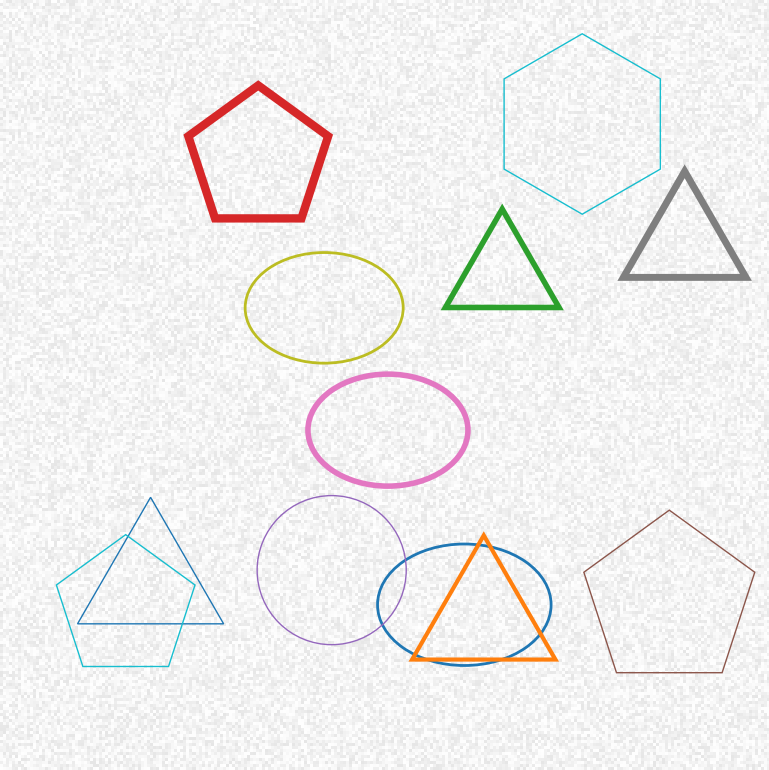[{"shape": "oval", "thickness": 1, "radius": 0.56, "center": [0.603, 0.215]}, {"shape": "triangle", "thickness": 0.5, "radius": 0.55, "center": [0.196, 0.245]}, {"shape": "triangle", "thickness": 1.5, "radius": 0.54, "center": [0.628, 0.197]}, {"shape": "triangle", "thickness": 2, "radius": 0.43, "center": [0.652, 0.643]}, {"shape": "pentagon", "thickness": 3, "radius": 0.48, "center": [0.335, 0.794]}, {"shape": "circle", "thickness": 0.5, "radius": 0.48, "center": [0.431, 0.26]}, {"shape": "pentagon", "thickness": 0.5, "radius": 0.58, "center": [0.869, 0.221]}, {"shape": "oval", "thickness": 2, "radius": 0.52, "center": [0.504, 0.441]}, {"shape": "triangle", "thickness": 2.5, "radius": 0.46, "center": [0.889, 0.686]}, {"shape": "oval", "thickness": 1, "radius": 0.51, "center": [0.421, 0.6]}, {"shape": "hexagon", "thickness": 0.5, "radius": 0.59, "center": [0.756, 0.839]}, {"shape": "pentagon", "thickness": 0.5, "radius": 0.47, "center": [0.163, 0.211]}]